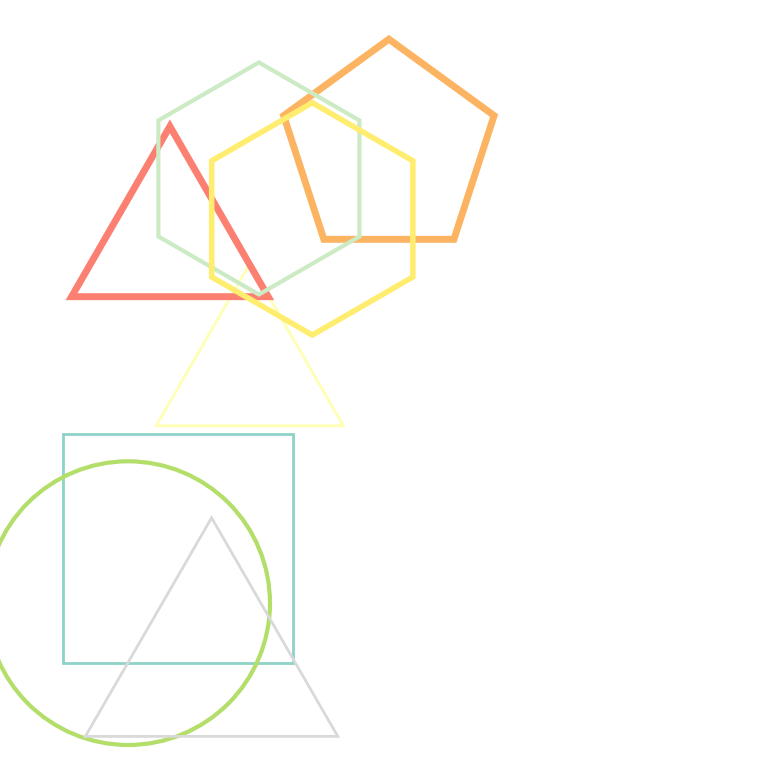[{"shape": "square", "thickness": 1, "radius": 0.74, "center": [0.231, 0.288]}, {"shape": "triangle", "thickness": 1, "radius": 0.7, "center": [0.324, 0.517]}, {"shape": "triangle", "thickness": 2.5, "radius": 0.74, "center": [0.221, 0.688]}, {"shape": "pentagon", "thickness": 2.5, "radius": 0.72, "center": [0.505, 0.805]}, {"shape": "circle", "thickness": 1.5, "radius": 0.92, "center": [0.166, 0.217]}, {"shape": "triangle", "thickness": 1, "radius": 0.95, "center": [0.275, 0.138]}, {"shape": "hexagon", "thickness": 1.5, "radius": 0.75, "center": [0.336, 0.768]}, {"shape": "hexagon", "thickness": 2, "radius": 0.75, "center": [0.406, 0.716]}]